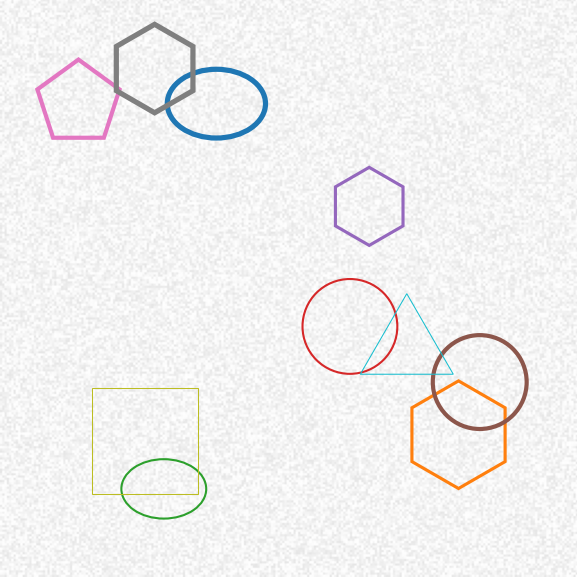[{"shape": "oval", "thickness": 2.5, "radius": 0.43, "center": [0.375, 0.82]}, {"shape": "hexagon", "thickness": 1.5, "radius": 0.47, "center": [0.794, 0.246]}, {"shape": "oval", "thickness": 1, "radius": 0.37, "center": [0.284, 0.153]}, {"shape": "circle", "thickness": 1, "radius": 0.41, "center": [0.606, 0.434]}, {"shape": "hexagon", "thickness": 1.5, "radius": 0.34, "center": [0.639, 0.642]}, {"shape": "circle", "thickness": 2, "radius": 0.41, "center": [0.831, 0.338]}, {"shape": "pentagon", "thickness": 2, "radius": 0.37, "center": [0.136, 0.821]}, {"shape": "hexagon", "thickness": 2.5, "radius": 0.38, "center": [0.268, 0.88]}, {"shape": "square", "thickness": 0.5, "radius": 0.46, "center": [0.252, 0.236]}, {"shape": "triangle", "thickness": 0.5, "radius": 0.46, "center": [0.704, 0.398]}]